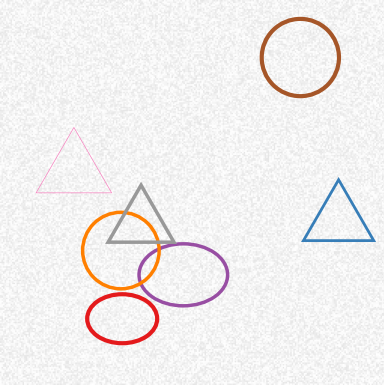[{"shape": "oval", "thickness": 3, "radius": 0.45, "center": [0.317, 0.172]}, {"shape": "triangle", "thickness": 2, "radius": 0.53, "center": [0.879, 0.428]}, {"shape": "oval", "thickness": 2.5, "radius": 0.58, "center": [0.476, 0.286]}, {"shape": "circle", "thickness": 2.5, "radius": 0.5, "center": [0.314, 0.349]}, {"shape": "circle", "thickness": 3, "radius": 0.5, "center": [0.78, 0.851]}, {"shape": "triangle", "thickness": 0.5, "radius": 0.57, "center": [0.192, 0.556]}, {"shape": "triangle", "thickness": 2.5, "radius": 0.49, "center": [0.366, 0.42]}]